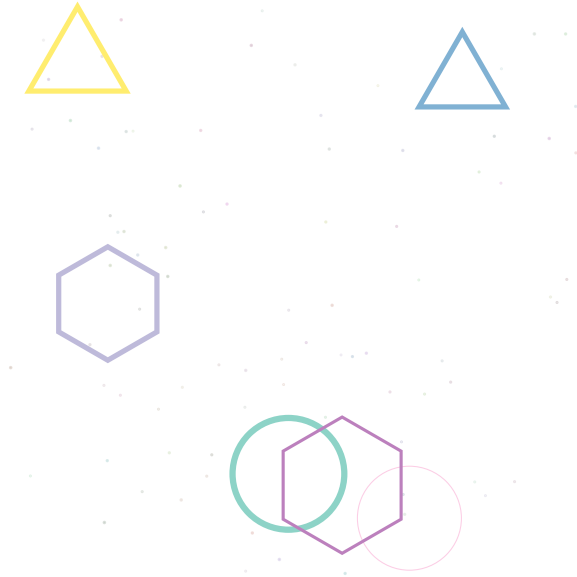[{"shape": "circle", "thickness": 3, "radius": 0.48, "center": [0.499, 0.179]}, {"shape": "hexagon", "thickness": 2.5, "radius": 0.49, "center": [0.187, 0.474]}, {"shape": "triangle", "thickness": 2.5, "radius": 0.43, "center": [0.801, 0.857]}, {"shape": "circle", "thickness": 0.5, "radius": 0.45, "center": [0.709, 0.102]}, {"shape": "hexagon", "thickness": 1.5, "radius": 0.59, "center": [0.592, 0.159]}, {"shape": "triangle", "thickness": 2.5, "radius": 0.49, "center": [0.134, 0.89]}]